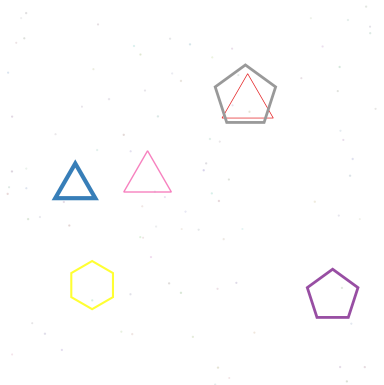[{"shape": "triangle", "thickness": 0.5, "radius": 0.38, "center": [0.643, 0.732]}, {"shape": "triangle", "thickness": 3, "radius": 0.3, "center": [0.196, 0.515]}, {"shape": "pentagon", "thickness": 2, "radius": 0.35, "center": [0.864, 0.232]}, {"shape": "hexagon", "thickness": 1.5, "radius": 0.31, "center": [0.239, 0.259]}, {"shape": "triangle", "thickness": 1, "radius": 0.36, "center": [0.383, 0.537]}, {"shape": "pentagon", "thickness": 2, "radius": 0.41, "center": [0.637, 0.749]}]